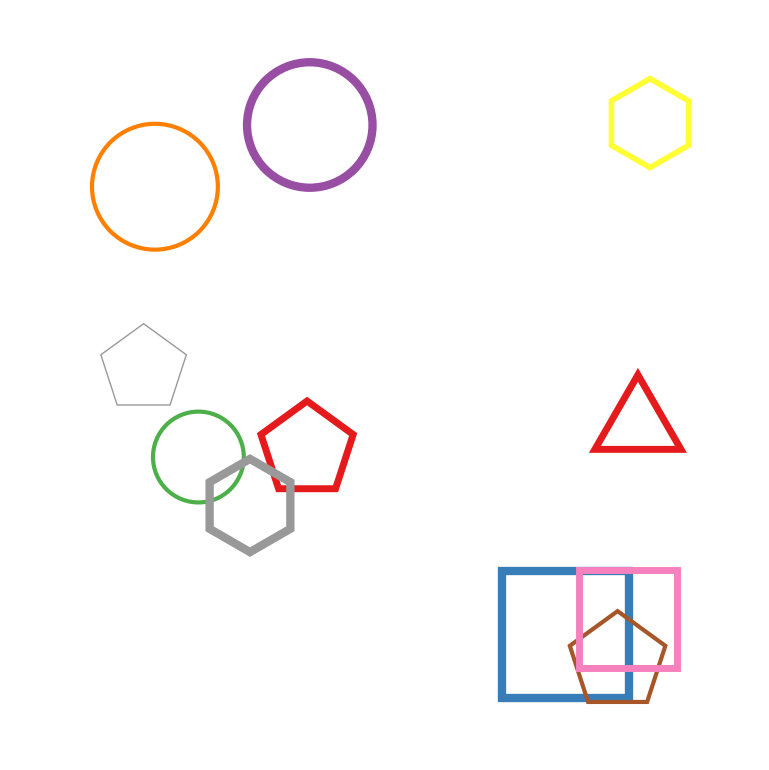[{"shape": "triangle", "thickness": 2.5, "radius": 0.32, "center": [0.828, 0.449]}, {"shape": "pentagon", "thickness": 2.5, "radius": 0.31, "center": [0.399, 0.416]}, {"shape": "square", "thickness": 3, "radius": 0.41, "center": [0.734, 0.176]}, {"shape": "circle", "thickness": 1.5, "radius": 0.29, "center": [0.258, 0.406]}, {"shape": "circle", "thickness": 3, "radius": 0.41, "center": [0.402, 0.838]}, {"shape": "circle", "thickness": 1.5, "radius": 0.41, "center": [0.201, 0.758]}, {"shape": "hexagon", "thickness": 2, "radius": 0.29, "center": [0.844, 0.84]}, {"shape": "pentagon", "thickness": 1.5, "radius": 0.33, "center": [0.802, 0.141]}, {"shape": "square", "thickness": 2.5, "radius": 0.32, "center": [0.816, 0.196]}, {"shape": "pentagon", "thickness": 0.5, "radius": 0.29, "center": [0.186, 0.521]}, {"shape": "hexagon", "thickness": 3, "radius": 0.3, "center": [0.325, 0.344]}]